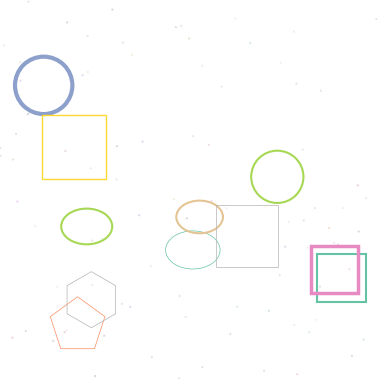[{"shape": "oval", "thickness": 0.5, "radius": 0.35, "center": [0.501, 0.351]}, {"shape": "square", "thickness": 1.5, "radius": 0.31, "center": [0.887, 0.279]}, {"shape": "pentagon", "thickness": 0.5, "radius": 0.37, "center": [0.202, 0.155]}, {"shape": "circle", "thickness": 3, "radius": 0.37, "center": [0.113, 0.778]}, {"shape": "square", "thickness": 2.5, "radius": 0.3, "center": [0.869, 0.301]}, {"shape": "oval", "thickness": 1.5, "radius": 0.33, "center": [0.225, 0.412]}, {"shape": "circle", "thickness": 1.5, "radius": 0.34, "center": [0.72, 0.541]}, {"shape": "square", "thickness": 1, "radius": 0.41, "center": [0.192, 0.618]}, {"shape": "oval", "thickness": 1.5, "radius": 0.3, "center": [0.519, 0.436]}, {"shape": "square", "thickness": 0.5, "radius": 0.4, "center": [0.642, 0.386]}, {"shape": "hexagon", "thickness": 0.5, "radius": 0.36, "center": [0.237, 0.222]}]